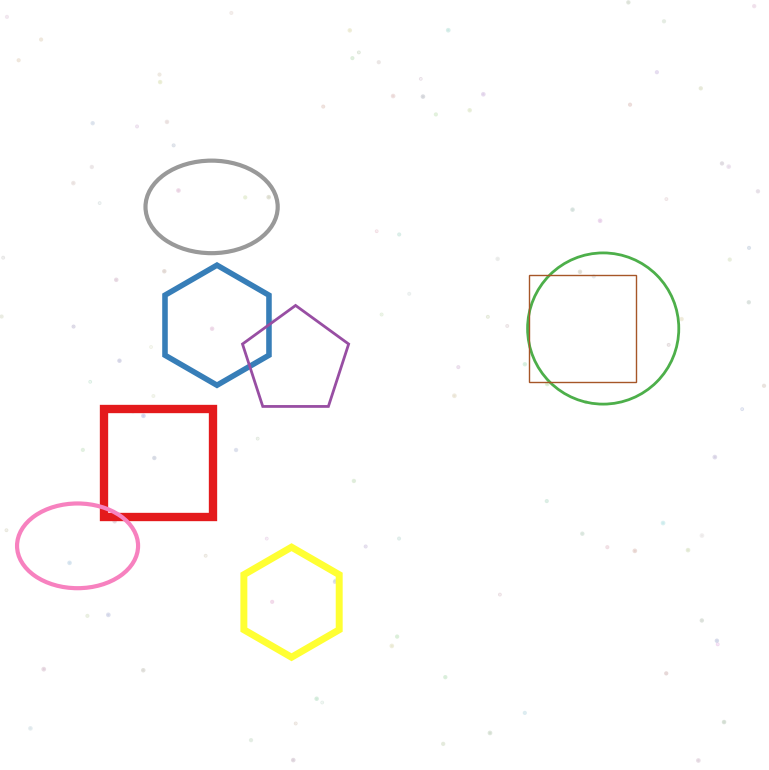[{"shape": "square", "thickness": 3, "radius": 0.35, "center": [0.206, 0.399]}, {"shape": "hexagon", "thickness": 2, "radius": 0.39, "center": [0.282, 0.578]}, {"shape": "circle", "thickness": 1, "radius": 0.49, "center": [0.783, 0.573]}, {"shape": "pentagon", "thickness": 1, "radius": 0.36, "center": [0.384, 0.531]}, {"shape": "hexagon", "thickness": 2.5, "radius": 0.36, "center": [0.379, 0.218]}, {"shape": "square", "thickness": 0.5, "radius": 0.35, "center": [0.757, 0.573]}, {"shape": "oval", "thickness": 1.5, "radius": 0.39, "center": [0.101, 0.291]}, {"shape": "oval", "thickness": 1.5, "radius": 0.43, "center": [0.275, 0.731]}]